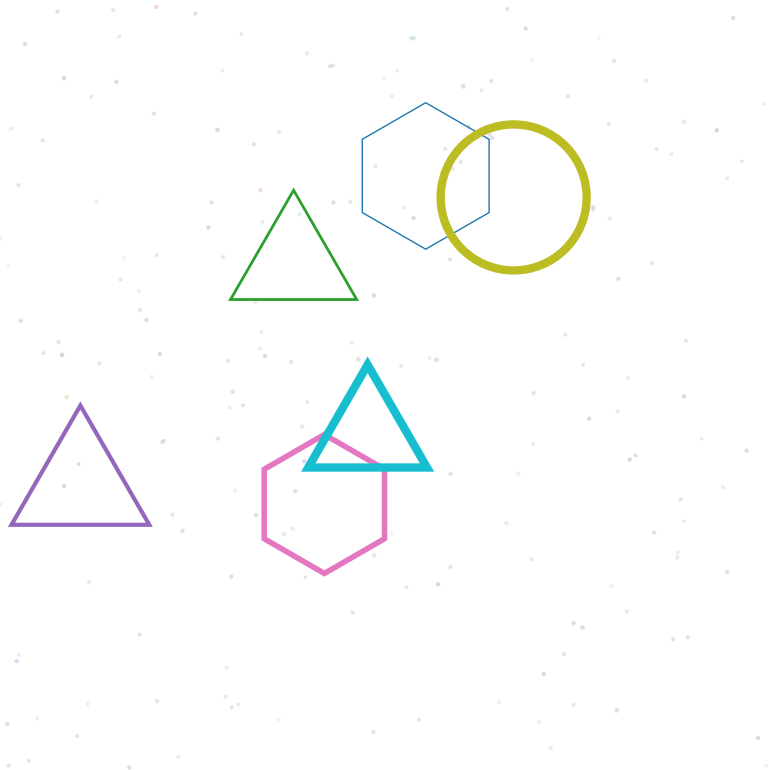[{"shape": "hexagon", "thickness": 0.5, "radius": 0.48, "center": [0.553, 0.772]}, {"shape": "triangle", "thickness": 1, "radius": 0.47, "center": [0.381, 0.658]}, {"shape": "triangle", "thickness": 1.5, "radius": 0.52, "center": [0.104, 0.37]}, {"shape": "hexagon", "thickness": 2, "radius": 0.45, "center": [0.421, 0.345]}, {"shape": "circle", "thickness": 3, "radius": 0.47, "center": [0.667, 0.744]}, {"shape": "triangle", "thickness": 3, "radius": 0.45, "center": [0.477, 0.437]}]